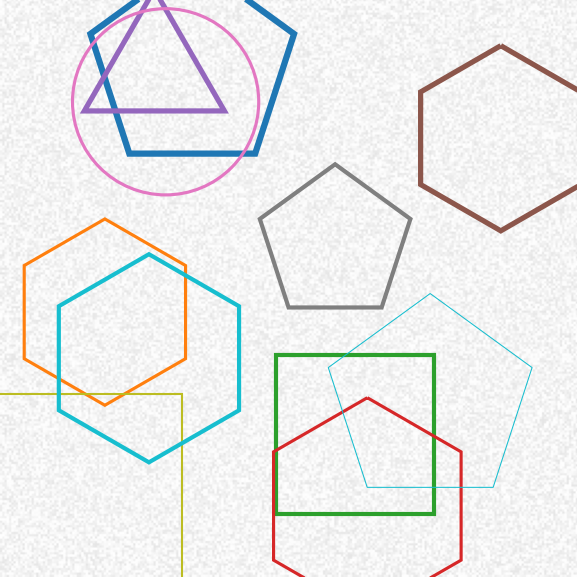[{"shape": "pentagon", "thickness": 3, "radius": 0.93, "center": [0.333, 0.883]}, {"shape": "hexagon", "thickness": 1.5, "radius": 0.81, "center": [0.182, 0.459]}, {"shape": "square", "thickness": 2, "radius": 0.69, "center": [0.615, 0.247]}, {"shape": "hexagon", "thickness": 1.5, "radius": 0.94, "center": [0.636, 0.123]}, {"shape": "triangle", "thickness": 2.5, "radius": 0.7, "center": [0.267, 0.877]}, {"shape": "hexagon", "thickness": 2.5, "radius": 0.8, "center": [0.867, 0.76]}, {"shape": "circle", "thickness": 1.5, "radius": 0.81, "center": [0.287, 0.823]}, {"shape": "pentagon", "thickness": 2, "radius": 0.69, "center": [0.58, 0.578]}, {"shape": "square", "thickness": 1, "radius": 0.83, "center": [0.149, 0.151]}, {"shape": "pentagon", "thickness": 0.5, "radius": 0.93, "center": [0.745, 0.305]}, {"shape": "hexagon", "thickness": 2, "radius": 0.9, "center": [0.258, 0.379]}]